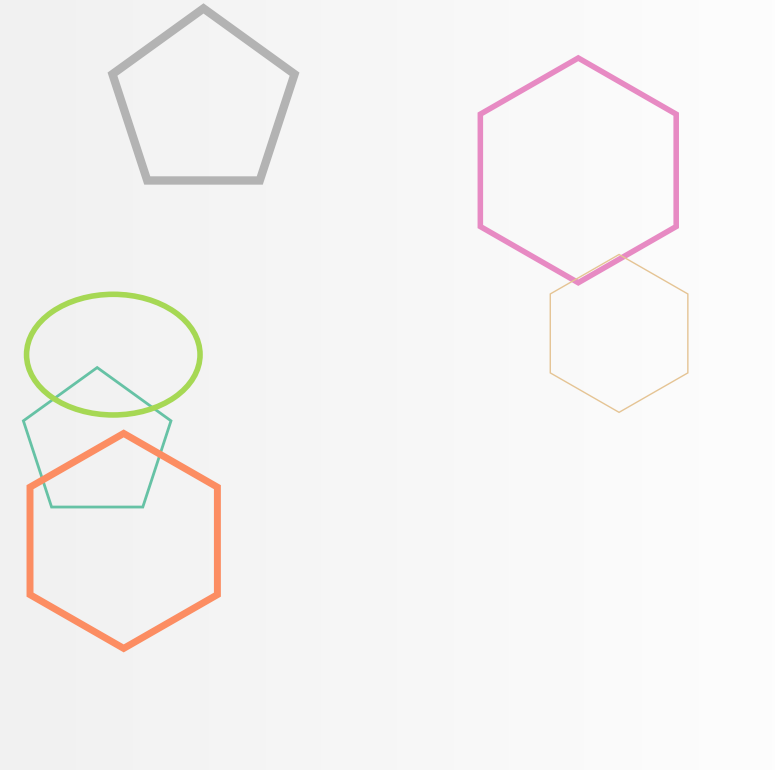[{"shape": "pentagon", "thickness": 1, "radius": 0.5, "center": [0.125, 0.423]}, {"shape": "hexagon", "thickness": 2.5, "radius": 0.7, "center": [0.16, 0.298]}, {"shape": "hexagon", "thickness": 2, "radius": 0.73, "center": [0.746, 0.779]}, {"shape": "oval", "thickness": 2, "radius": 0.56, "center": [0.146, 0.539]}, {"shape": "hexagon", "thickness": 0.5, "radius": 0.51, "center": [0.799, 0.567]}, {"shape": "pentagon", "thickness": 3, "radius": 0.62, "center": [0.263, 0.866]}]